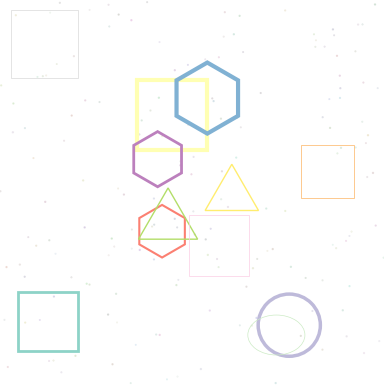[{"shape": "square", "thickness": 2, "radius": 0.39, "center": [0.125, 0.165]}, {"shape": "square", "thickness": 3, "radius": 0.46, "center": [0.447, 0.702]}, {"shape": "circle", "thickness": 2.5, "radius": 0.4, "center": [0.751, 0.155]}, {"shape": "hexagon", "thickness": 1.5, "radius": 0.34, "center": [0.421, 0.399]}, {"shape": "hexagon", "thickness": 3, "radius": 0.46, "center": [0.538, 0.745]}, {"shape": "square", "thickness": 0.5, "radius": 0.34, "center": [0.85, 0.554]}, {"shape": "triangle", "thickness": 1, "radius": 0.44, "center": [0.437, 0.423]}, {"shape": "square", "thickness": 0.5, "radius": 0.39, "center": [0.568, 0.362]}, {"shape": "square", "thickness": 0.5, "radius": 0.44, "center": [0.116, 0.886]}, {"shape": "hexagon", "thickness": 2, "radius": 0.36, "center": [0.409, 0.587]}, {"shape": "oval", "thickness": 0.5, "radius": 0.37, "center": [0.718, 0.13]}, {"shape": "triangle", "thickness": 1, "radius": 0.4, "center": [0.602, 0.493]}]